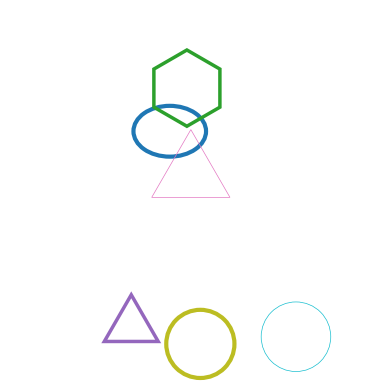[{"shape": "oval", "thickness": 3, "radius": 0.47, "center": [0.441, 0.659]}, {"shape": "hexagon", "thickness": 2.5, "radius": 0.5, "center": [0.485, 0.771]}, {"shape": "triangle", "thickness": 2.5, "radius": 0.4, "center": [0.341, 0.153]}, {"shape": "triangle", "thickness": 0.5, "radius": 0.59, "center": [0.496, 0.546]}, {"shape": "circle", "thickness": 3, "radius": 0.44, "center": [0.52, 0.107]}, {"shape": "circle", "thickness": 0.5, "radius": 0.45, "center": [0.769, 0.125]}]